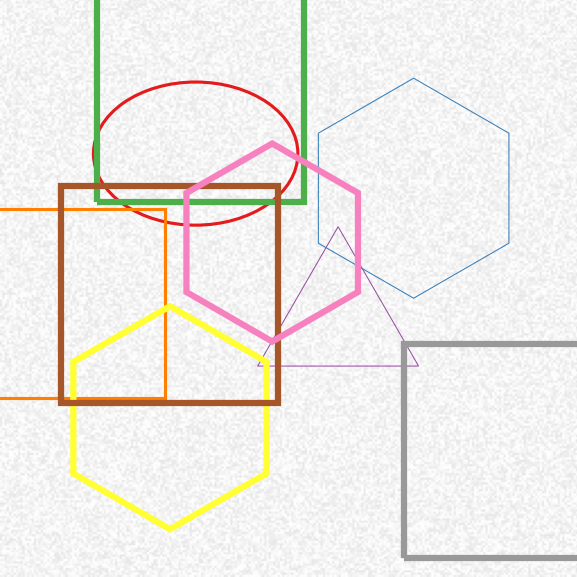[{"shape": "oval", "thickness": 1.5, "radius": 0.89, "center": [0.339, 0.733]}, {"shape": "hexagon", "thickness": 0.5, "radius": 0.95, "center": [0.716, 0.673]}, {"shape": "square", "thickness": 3, "radius": 0.89, "center": [0.348, 0.828]}, {"shape": "triangle", "thickness": 0.5, "radius": 0.8, "center": [0.585, 0.446]}, {"shape": "square", "thickness": 1.5, "radius": 0.82, "center": [0.123, 0.473]}, {"shape": "hexagon", "thickness": 3, "radius": 0.97, "center": [0.294, 0.276]}, {"shape": "square", "thickness": 3, "radius": 0.94, "center": [0.293, 0.489]}, {"shape": "hexagon", "thickness": 3, "radius": 0.86, "center": [0.471, 0.579]}, {"shape": "square", "thickness": 3, "radius": 0.92, "center": [0.885, 0.218]}]